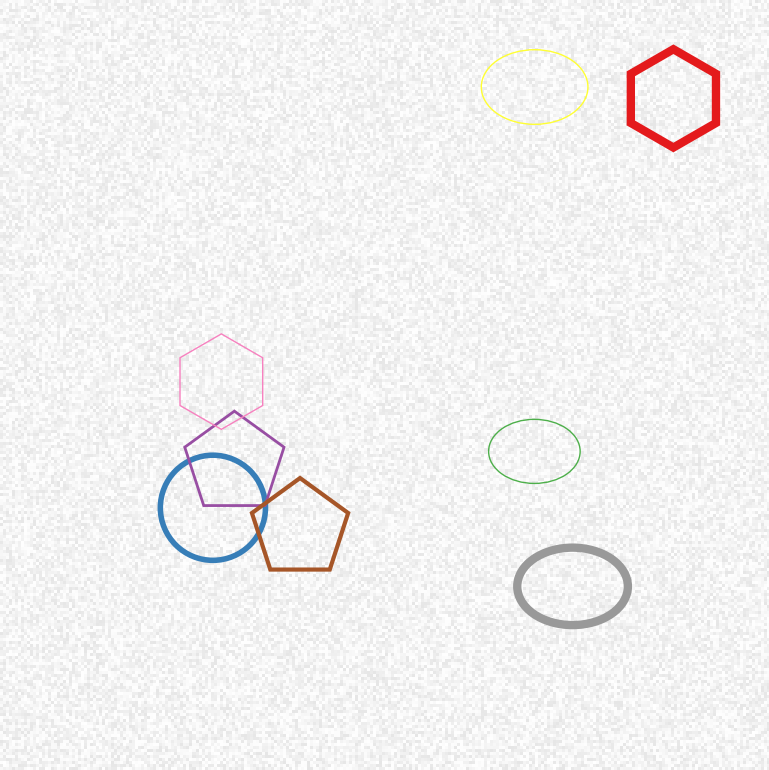[{"shape": "hexagon", "thickness": 3, "radius": 0.32, "center": [0.875, 0.872]}, {"shape": "circle", "thickness": 2, "radius": 0.34, "center": [0.277, 0.341]}, {"shape": "oval", "thickness": 0.5, "radius": 0.3, "center": [0.694, 0.414]}, {"shape": "pentagon", "thickness": 1, "radius": 0.34, "center": [0.304, 0.398]}, {"shape": "oval", "thickness": 0.5, "radius": 0.35, "center": [0.694, 0.887]}, {"shape": "pentagon", "thickness": 1.5, "radius": 0.33, "center": [0.39, 0.313]}, {"shape": "hexagon", "thickness": 0.5, "radius": 0.31, "center": [0.287, 0.504]}, {"shape": "oval", "thickness": 3, "radius": 0.36, "center": [0.744, 0.238]}]